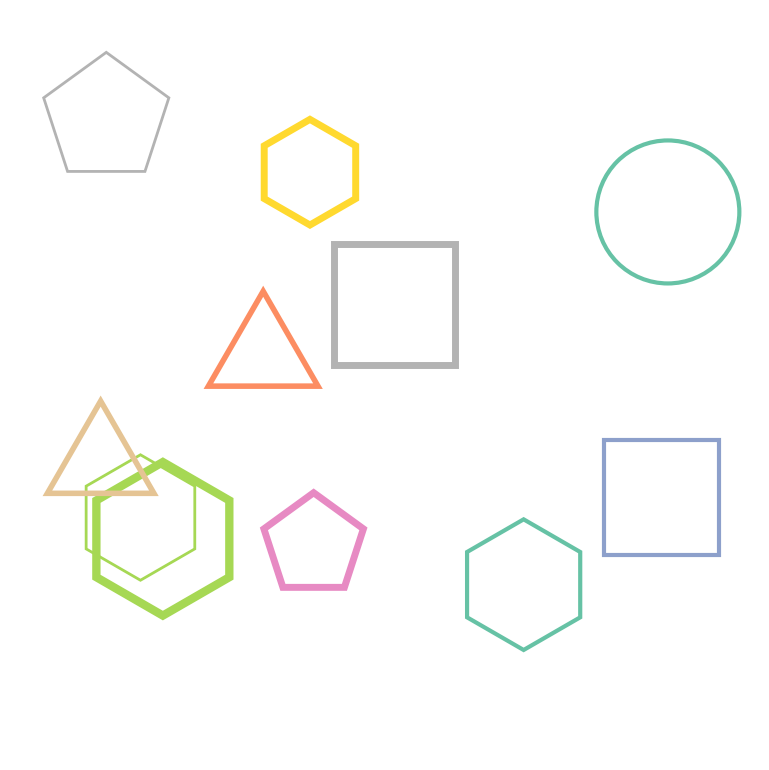[{"shape": "hexagon", "thickness": 1.5, "radius": 0.42, "center": [0.68, 0.241]}, {"shape": "circle", "thickness": 1.5, "radius": 0.46, "center": [0.867, 0.725]}, {"shape": "triangle", "thickness": 2, "radius": 0.41, "center": [0.342, 0.54]}, {"shape": "square", "thickness": 1.5, "radius": 0.37, "center": [0.859, 0.354]}, {"shape": "pentagon", "thickness": 2.5, "radius": 0.34, "center": [0.407, 0.292]}, {"shape": "hexagon", "thickness": 3, "radius": 0.5, "center": [0.211, 0.3]}, {"shape": "hexagon", "thickness": 1, "radius": 0.41, "center": [0.182, 0.328]}, {"shape": "hexagon", "thickness": 2.5, "radius": 0.34, "center": [0.403, 0.776]}, {"shape": "triangle", "thickness": 2, "radius": 0.4, "center": [0.131, 0.399]}, {"shape": "square", "thickness": 2.5, "radius": 0.39, "center": [0.512, 0.604]}, {"shape": "pentagon", "thickness": 1, "radius": 0.43, "center": [0.138, 0.847]}]